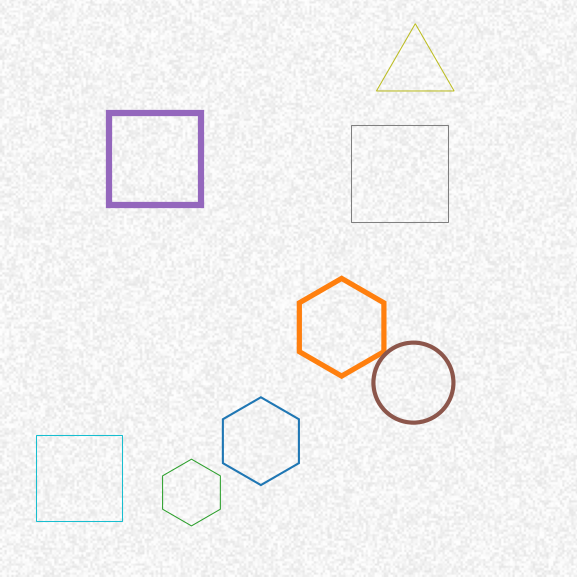[{"shape": "hexagon", "thickness": 1, "radius": 0.38, "center": [0.452, 0.235]}, {"shape": "hexagon", "thickness": 2.5, "radius": 0.42, "center": [0.592, 0.432]}, {"shape": "hexagon", "thickness": 0.5, "radius": 0.29, "center": [0.332, 0.146]}, {"shape": "square", "thickness": 3, "radius": 0.4, "center": [0.269, 0.724]}, {"shape": "circle", "thickness": 2, "radius": 0.35, "center": [0.716, 0.337]}, {"shape": "square", "thickness": 0.5, "radius": 0.42, "center": [0.691, 0.699]}, {"shape": "triangle", "thickness": 0.5, "radius": 0.39, "center": [0.719, 0.88]}, {"shape": "square", "thickness": 0.5, "radius": 0.37, "center": [0.137, 0.172]}]